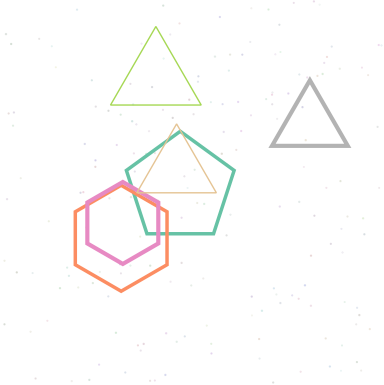[{"shape": "pentagon", "thickness": 2.5, "radius": 0.74, "center": [0.468, 0.512]}, {"shape": "hexagon", "thickness": 2.5, "radius": 0.69, "center": [0.315, 0.381]}, {"shape": "hexagon", "thickness": 3, "radius": 0.53, "center": [0.319, 0.421]}, {"shape": "triangle", "thickness": 1, "radius": 0.68, "center": [0.405, 0.795]}, {"shape": "triangle", "thickness": 1, "radius": 0.6, "center": [0.459, 0.559]}, {"shape": "triangle", "thickness": 3, "radius": 0.57, "center": [0.805, 0.678]}]